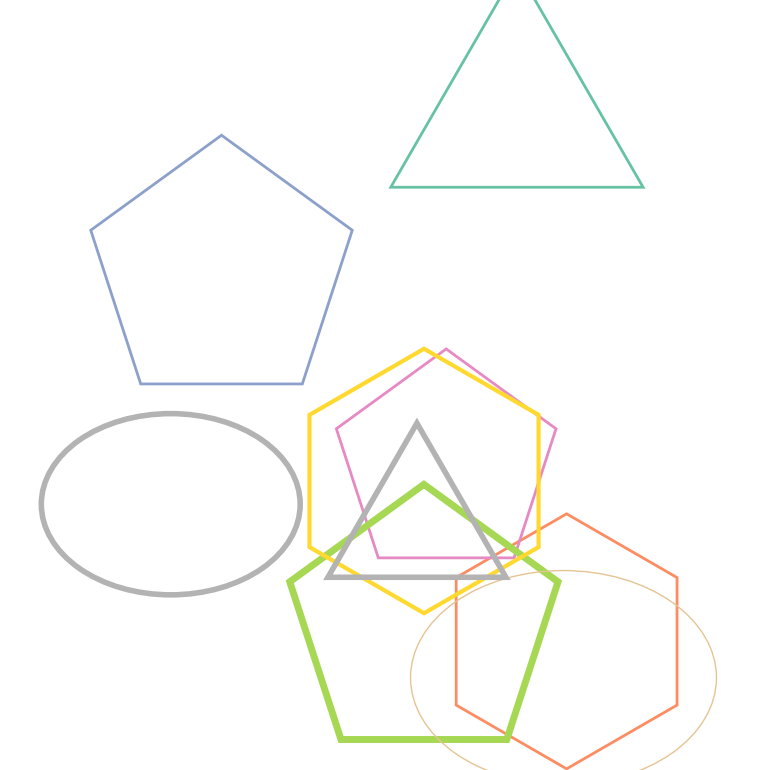[{"shape": "triangle", "thickness": 1, "radius": 0.95, "center": [0.671, 0.851]}, {"shape": "hexagon", "thickness": 1, "radius": 0.83, "center": [0.736, 0.167]}, {"shape": "pentagon", "thickness": 1, "radius": 0.89, "center": [0.288, 0.646]}, {"shape": "pentagon", "thickness": 1, "radius": 0.75, "center": [0.579, 0.397]}, {"shape": "pentagon", "thickness": 2.5, "radius": 0.92, "center": [0.551, 0.188]}, {"shape": "hexagon", "thickness": 1.5, "radius": 0.86, "center": [0.551, 0.375]}, {"shape": "oval", "thickness": 0.5, "radius": 0.99, "center": [0.732, 0.12]}, {"shape": "oval", "thickness": 2, "radius": 0.84, "center": [0.222, 0.345]}, {"shape": "triangle", "thickness": 2, "radius": 0.67, "center": [0.541, 0.317]}]